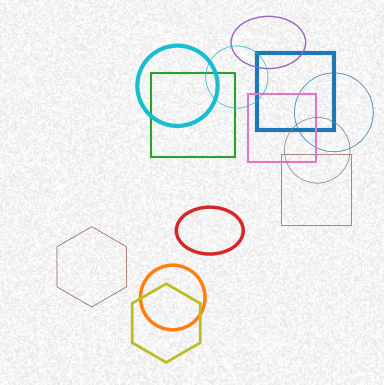[{"shape": "circle", "thickness": 0.5, "radius": 0.51, "center": [0.867, 0.708]}, {"shape": "square", "thickness": 3, "radius": 0.5, "center": [0.768, 0.762]}, {"shape": "circle", "thickness": 2.5, "radius": 0.42, "center": [0.449, 0.227]}, {"shape": "square", "thickness": 1.5, "radius": 0.55, "center": [0.5, 0.702]}, {"shape": "oval", "thickness": 2.5, "radius": 0.43, "center": [0.545, 0.401]}, {"shape": "oval", "thickness": 1, "radius": 0.48, "center": [0.697, 0.89]}, {"shape": "hexagon", "thickness": 0.5, "radius": 0.52, "center": [0.238, 0.307]}, {"shape": "square", "thickness": 0.5, "radius": 0.46, "center": [0.821, 0.508]}, {"shape": "square", "thickness": 1.5, "radius": 0.45, "center": [0.733, 0.668]}, {"shape": "circle", "thickness": 0.5, "radius": 0.43, "center": [0.824, 0.61]}, {"shape": "hexagon", "thickness": 2, "radius": 0.51, "center": [0.432, 0.161]}, {"shape": "circle", "thickness": 3, "radius": 0.52, "center": [0.461, 0.777]}, {"shape": "circle", "thickness": 0.5, "radius": 0.4, "center": [0.615, 0.8]}]